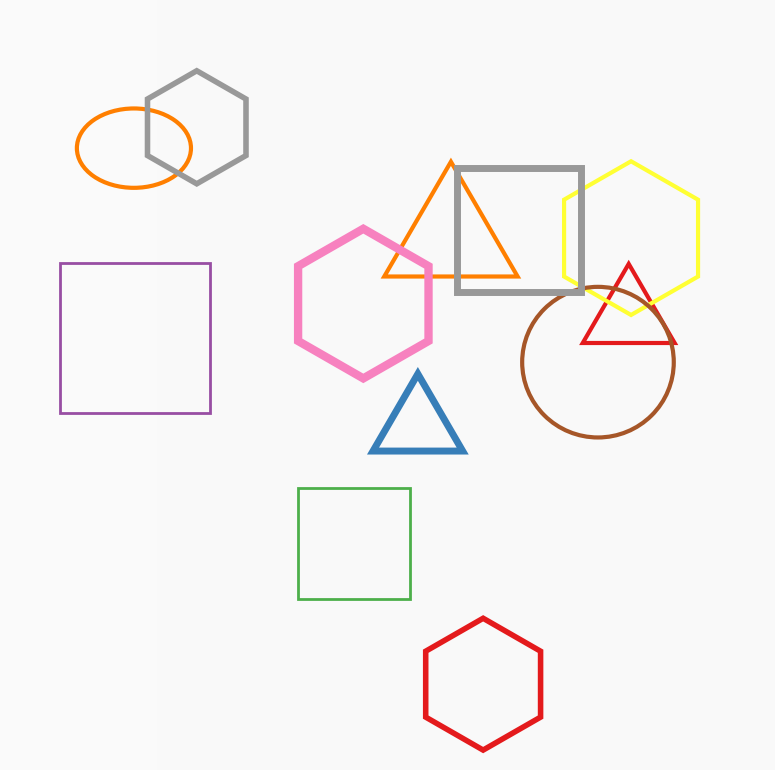[{"shape": "triangle", "thickness": 1.5, "radius": 0.34, "center": [0.811, 0.589]}, {"shape": "hexagon", "thickness": 2, "radius": 0.43, "center": [0.623, 0.111]}, {"shape": "triangle", "thickness": 2.5, "radius": 0.33, "center": [0.539, 0.448]}, {"shape": "square", "thickness": 1, "radius": 0.36, "center": [0.457, 0.294]}, {"shape": "square", "thickness": 1, "radius": 0.49, "center": [0.174, 0.561]}, {"shape": "triangle", "thickness": 1.5, "radius": 0.5, "center": [0.582, 0.691]}, {"shape": "oval", "thickness": 1.5, "radius": 0.37, "center": [0.173, 0.808]}, {"shape": "hexagon", "thickness": 1.5, "radius": 0.5, "center": [0.814, 0.691]}, {"shape": "circle", "thickness": 1.5, "radius": 0.49, "center": [0.772, 0.53]}, {"shape": "hexagon", "thickness": 3, "radius": 0.49, "center": [0.469, 0.606]}, {"shape": "square", "thickness": 2.5, "radius": 0.4, "center": [0.67, 0.701]}, {"shape": "hexagon", "thickness": 2, "radius": 0.37, "center": [0.254, 0.835]}]